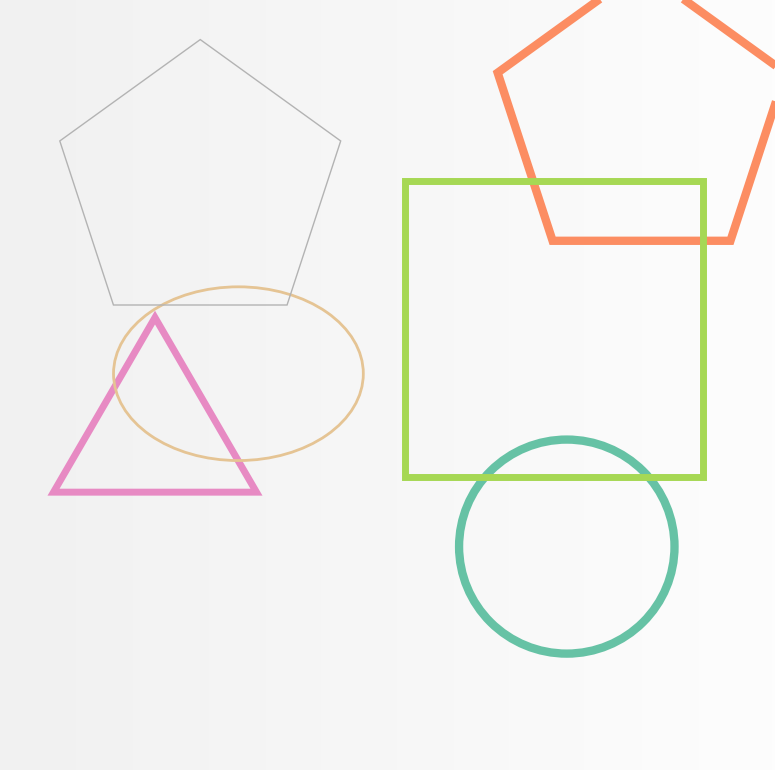[{"shape": "circle", "thickness": 3, "radius": 0.69, "center": [0.731, 0.29]}, {"shape": "pentagon", "thickness": 3, "radius": 0.98, "center": [0.828, 0.845]}, {"shape": "triangle", "thickness": 2.5, "radius": 0.76, "center": [0.2, 0.436]}, {"shape": "square", "thickness": 2.5, "radius": 0.96, "center": [0.715, 0.573]}, {"shape": "oval", "thickness": 1, "radius": 0.81, "center": [0.308, 0.515]}, {"shape": "pentagon", "thickness": 0.5, "radius": 0.95, "center": [0.258, 0.758]}]